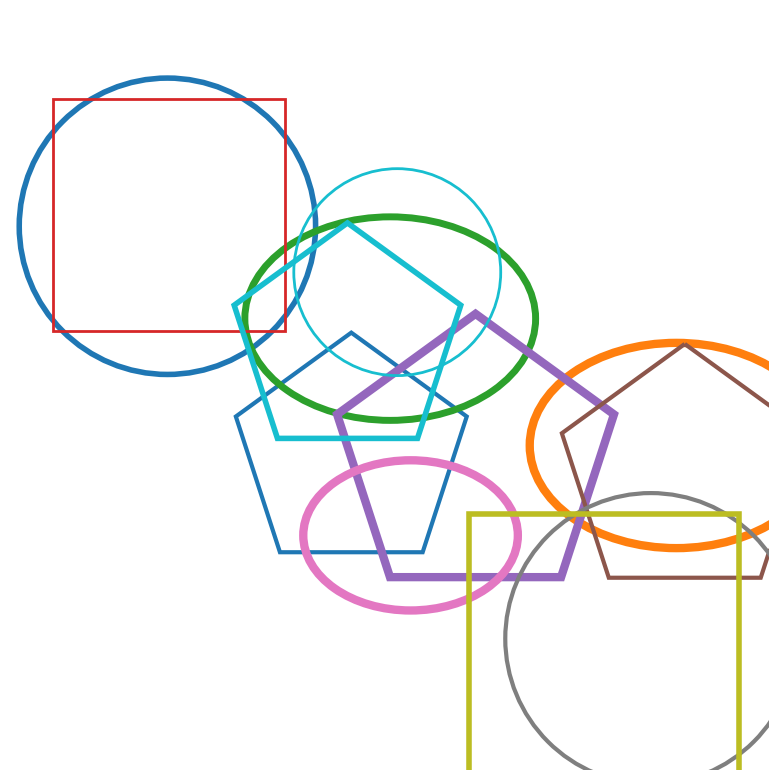[{"shape": "pentagon", "thickness": 1.5, "radius": 0.79, "center": [0.456, 0.41]}, {"shape": "circle", "thickness": 2, "radius": 0.96, "center": [0.217, 0.706]}, {"shape": "oval", "thickness": 3, "radius": 0.95, "center": [0.878, 0.421]}, {"shape": "oval", "thickness": 2.5, "radius": 0.94, "center": [0.507, 0.586]}, {"shape": "square", "thickness": 1, "radius": 0.75, "center": [0.22, 0.721]}, {"shape": "pentagon", "thickness": 3, "radius": 0.95, "center": [0.618, 0.403]}, {"shape": "pentagon", "thickness": 1.5, "radius": 0.84, "center": [0.889, 0.385]}, {"shape": "oval", "thickness": 3, "radius": 0.7, "center": [0.533, 0.305]}, {"shape": "circle", "thickness": 1.5, "radius": 0.95, "center": [0.845, 0.171]}, {"shape": "square", "thickness": 2, "radius": 0.88, "center": [0.784, 0.157]}, {"shape": "circle", "thickness": 1, "radius": 0.67, "center": [0.516, 0.647]}, {"shape": "pentagon", "thickness": 2, "radius": 0.77, "center": [0.451, 0.556]}]